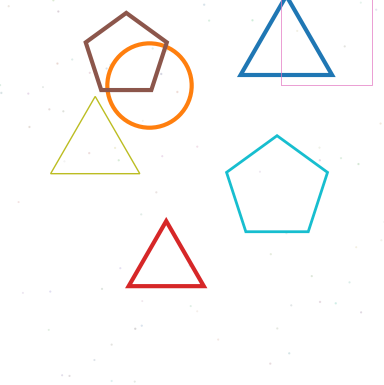[{"shape": "triangle", "thickness": 3, "radius": 0.69, "center": [0.744, 0.874]}, {"shape": "circle", "thickness": 3, "radius": 0.55, "center": [0.388, 0.778]}, {"shape": "triangle", "thickness": 3, "radius": 0.56, "center": [0.432, 0.313]}, {"shape": "pentagon", "thickness": 3, "radius": 0.55, "center": [0.328, 0.856]}, {"shape": "square", "thickness": 0.5, "radius": 0.59, "center": [0.848, 0.897]}, {"shape": "triangle", "thickness": 1, "radius": 0.67, "center": [0.247, 0.616]}, {"shape": "pentagon", "thickness": 2, "radius": 0.69, "center": [0.72, 0.51]}]